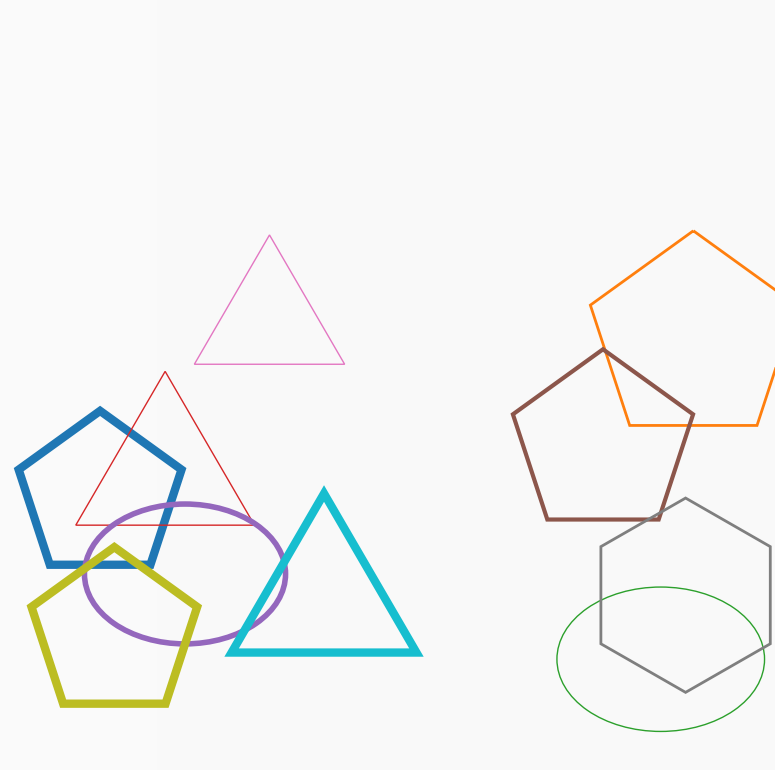[{"shape": "pentagon", "thickness": 3, "radius": 0.55, "center": [0.129, 0.356]}, {"shape": "pentagon", "thickness": 1, "radius": 0.7, "center": [0.895, 0.561]}, {"shape": "oval", "thickness": 0.5, "radius": 0.67, "center": [0.853, 0.144]}, {"shape": "triangle", "thickness": 0.5, "radius": 0.67, "center": [0.213, 0.385]}, {"shape": "oval", "thickness": 2, "radius": 0.65, "center": [0.239, 0.255]}, {"shape": "pentagon", "thickness": 1.5, "radius": 0.61, "center": [0.778, 0.424]}, {"shape": "triangle", "thickness": 0.5, "radius": 0.56, "center": [0.348, 0.583]}, {"shape": "hexagon", "thickness": 1, "radius": 0.63, "center": [0.885, 0.227]}, {"shape": "pentagon", "thickness": 3, "radius": 0.56, "center": [0.148, 0.177]}, {"shape": "triangle", "thickness": 3, "radius": 0.69, "center": [0.418, 0.221]}]